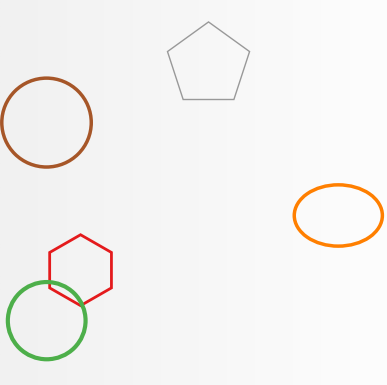[{"shape": "hexagon", "thickness": 2, "radius": 0.46, "center": [0.208, 0.298]}, {"shape": "circle", "thickness": 3, "radius": 0.5, "center": [0.121, 0.167]}, {"shape": "oval", "thickness": 2.5, "radius": 0.57, "center": [0.873, 0.44]}, {"shape": "circle", "thickness": 2.5, "radius": 0.58, "center": [0.12, 0.682]}, {"shape": "pentagon", "thickness": 1, "radius": 0.56, "center": [0.538, 0.832]}]